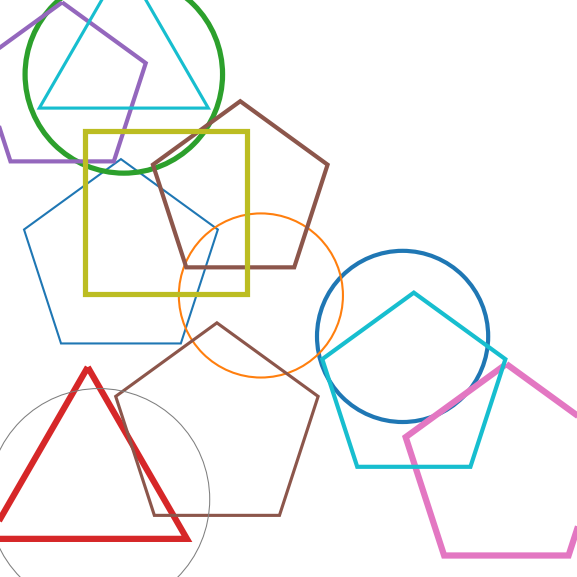[{"shape": "pentagon", "thickness": 1, "radius": 0.88, "center": [0.209, 0.547]}, {"shape": "circle", "thickness": 2, "radius": 0.74, "center": [0.697, 0.417]}, {"shape": "circle", "thickness": 1, "radius": 0.71, "center": [0.452, 0.488]}, {"shape": "circle", "thickness": 2.5, "radius": 0.85, "center": [0.214, 0.87]}, {"shape": "triangle", "thickness": 3, "radius": 0.99, "center": [0.152, 0.165]}, {"shape": "pentagon", "thickness": 2, "radius": 0.76, "center": [0.108, 0.843]}, {"shape": "pentagon", "thickness": 1.5, "radius": 0.92, "center": [0.376, 0.256]}, {"shape": "pentagon", "thickness": 2, "radius": 0.8, "center": [0.416, 0.665]}, {"shape": "pentagon", "thickness": 3, "radius": 0.92, "center": [0.877, 0.186]}, {"shape": "circle", "thickness": 0.5, "radius": 0.96, "center": [0.171, 0.135]}, {"shape": "square", "thickness": 2.5, "radius": 0.7, "center": [0.288, 0.632]}, {"shape": "triangle", "thickness": 1.5, "radius": 0.84, "center": [0.214, 0.896]}, {"shape": "pentagon", "thickness": 2, "radius": 0.83, "center": [0.717, 0.326]}]